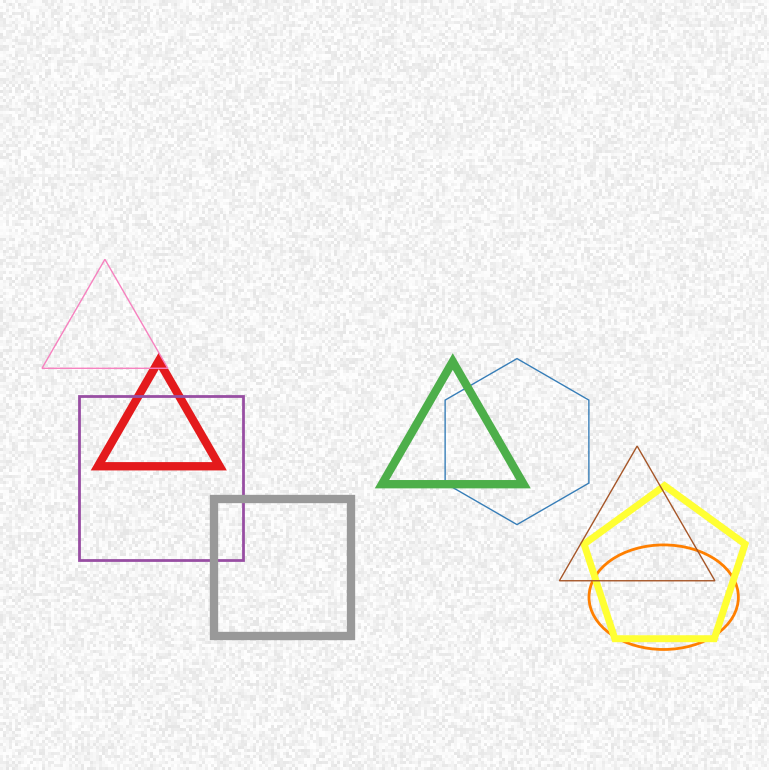[{"shape": "triangle", "thickness": 3, "radius": 0.46, "center": [0.206, 0.44]}, {"shape": "hexagon", "thickness": 0.5, "radius": 0.54, "center": [0.671, 0.426]}, {"shape": "triangle", "thickness": 3, "radius": 0.53, "center": [0.588, 0.424]}, {"shape": "square", "thickness": 1, "radius": 0.53, "center": [0.209, 0.379]}, {"shape": "oval", "thickness": 1, "radius": 0.48, "center": [0.862, 0.224]}, {"shape": "pentagon", "thickness": 2.5, "radius": 0.55, "center": [0.863, 0.259]}, {"shape": "triangle", "thickness": 0.5, "radius": 0.58, "center": [0.827, 0.304]}, {"shape": "triangle", "thickness": 0.5, "radius": 0.47, "center": [0.136, 0.569]}, {"shape": "square", "thickness": 3, "radius": 0.44, "center": [0.367, 0.263]}]